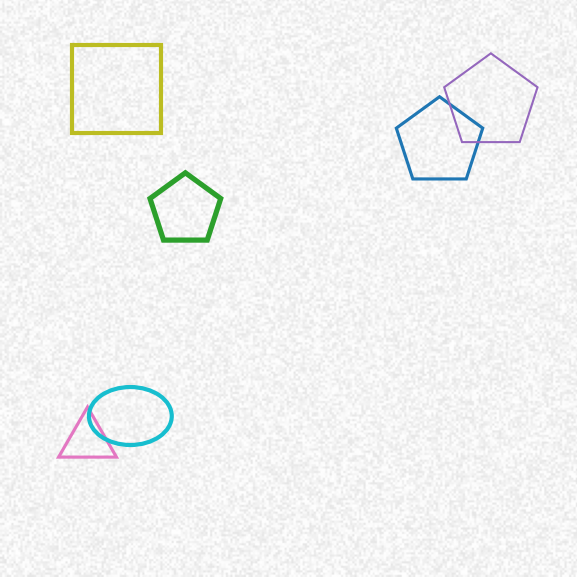[{"shape": "pentagon", "thickness": 1.5, "radius": 0.39, "center": [0.761, 0.753]}, {"shape": "pentagon", "thickness": 2.5, "radius": 0.32, "center": [0.321, 0.635]}, {"shape": "pentagon", "thickness": 1, "radius": 0.42, "center": [0.85, 0.822]}, {"shape": "triangle", "thickness": 1.5, "radius": 0.29, "center": [0.152, 0.237]}, {"shape": "square", "thickness": 2, "radius": 0.38, "center": [0.202, 0.845]}, {"shape": "oval", "thickness": 2, "radius": 0.36, "center": [0.226, 0.279]}]